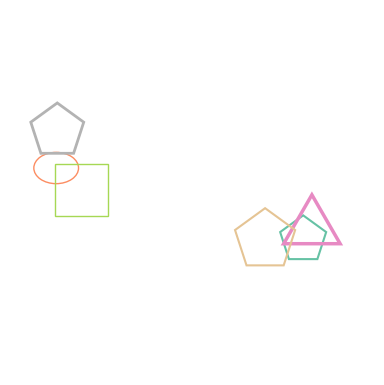[{"shape": "pentagon", "thickness": 1.5, "radius": 0.31, "center": [0.787, 0.378]}, {"shape": "oval", "thickness": 1, "radius": 0.29, "center": [0.146, 0.564]}, {"shape": "triangle", "thickness": 2.5, "radius": 0.42, "center": [0.81, 0.409]}, {"shape": "square", "thickness": 1, "radius": 0.34, "center": [0.211, 0.506]}, {"shape": "pentagon", "thickness": 1.5, "radius": 0.41, "center": [0.689, 0.377]}, {"shape": "pentagon", "thickness": 2, "radius": 0.36, "center": [0.149, 0.66]}]